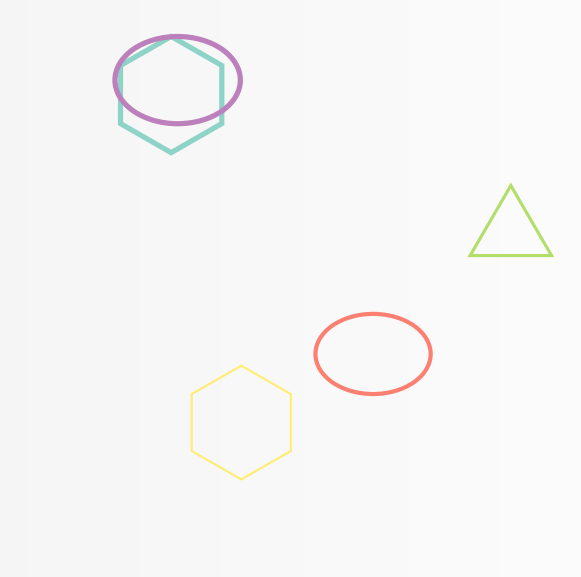[{"shape": "hexagon", "thickness": 2.5, "radius": 0.5, "center": [0.294, 0.835]}, {"shape": "oval", "thickness": 2, "radius": 0.5, "center": [0.642, 0.386]}, {"shape": "triangle", "thickness": 1.5, "radius": 0.4, "center": [0.879, 0.597]}, {"shape": "oval", "thickness": 2.5, "radius": 0.54, "center": [0.306, 0.86]}, {"shape": "hexagon", "thickness": 1, "radius": 0.49, "center": [0.415, 0.267]}]